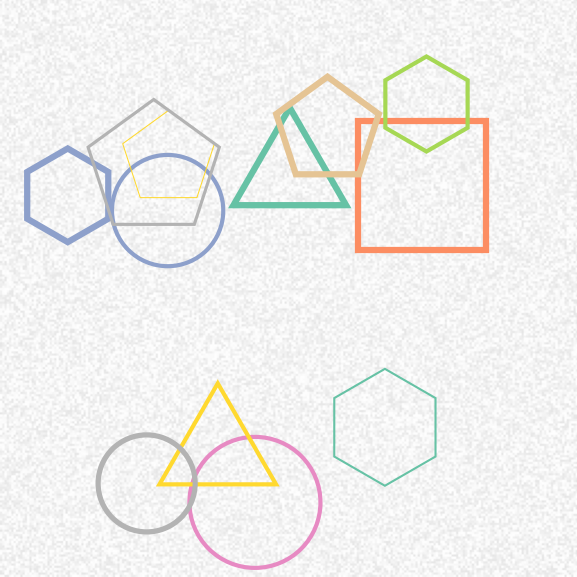[{"shape": "triangle", "thickness": 3, "radius": 0.56, "center": [0.502, 0.7]}, {"shape": "hexagon", "thickness": 1, "radius": 0.51, "center": [0.666, 0.259]}, {"shape": "square", "thickness": 3, "radius": 0.56, "center": [0.731, 0.678]}, {"shape": "hexagon", "thickness": 3, "radius": 0.41, "center": [0.117, 0.661]}, {"shape": "circle", "thickness": 2, "radius": 0.48, "center": [0.29, 0.635]}, {"shape": "circle", "thickness": 2, "radius": 0.57, "center": [0.441, 0.129]}, {"shape": "hexagon", "thickness": 2, "radius": 0.41, "center": [0.739, 0.819]}, {"shape": "pentagon", "thickness": 0.5, "radius": 0.42, "center": [0.292, 0.724]}, {"shape": "triangle", "thickness": 2, "radius": 0.58, "center": [0.377, 0.219]}, {"shape": "pentagon", "thickness": 3, "radius": 0.47, "center": [0.567, 0.773]}, {"shape": "circle", "thickness": 2.5, "radius": 0.42, "center": [0.254, 0.162]}, {"shape": "pentagon", "thickness": 1.5, "radius": 0.6, "center": [0.266, 0.707]}]